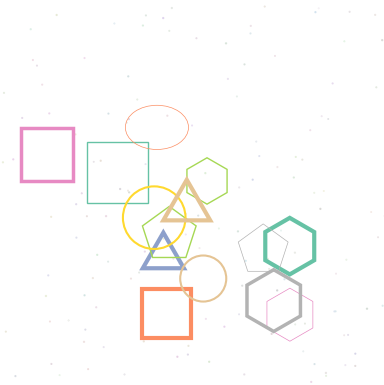[{"shape": "hexagon", "thickness": 3, "radius": 0.37, "center": [0.753, 0.361]}, {"shape": "square", "thickness": 1, "radius": 0.4, "center": [0.305, 0.552]}, {"shape": "oval", "thickness": 0.5, "radius": 0.41, "center": [0.408, 0.669]}, {"shape": "square", "thickness": 3, "radius": 0.32, "center": [0.433, 0.186]}, {"shape": "triangle", "thickness": 3, "radius": 0.31, "center": [0.424, 0.334]}, {"shape": "hexagon", "thickness": 0.5, "radius": 0.34, "center": [0.753, 0.183]}, {"shape": "square", "thickness": 2.5, "radius": 0.34, "center": [0.122, 0.598]}, {"shape": "hexagon", "thickness": 1, "radius": 0.3, "center": [0.538, 0.53]}, {"shape": "pentagon", "thickness": 1, "radius": 0.37, "center": [0.44, 0.391]}, {"shape": "circle", "thickness": 1.5, "radius": 0.41, "center": [0.401, 0.435]}, {"shape": "triangle", "thickness": 3, "radius": 0.35, "center": [0.485, 0.463]}, {"shape": "circle", "thickness": 1.5, "radius": 0.3, "center": [0.528, 0.277]}, {"shape": "hexagon", "thickness": 2.5, "radius": 0.4, "center": [0.711, 0.219]}, {"shape": "pentagon", "thickness": 0.5, "radius": 0.34, "center": [0.684, 0.35]}]